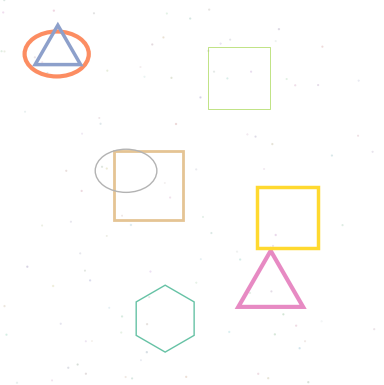[{"shape": "hexagon", "thickness": 1, "radius": 0.43, "center": [0.429, 0.172]}, {"shape": "oval", "thickness": 3, "radius": 0.42, "center": [0.147, 0.86]}, {"shape": "triangle", "thickness": 2.5, "radius": 0.34, "center": [0.15, 0.866]}, {"shape": "triangle", "thickness": 3, "radius": 0.49, "center": [0.703, 0.251]}, {"shape": "square", "thickness": 0.5, "radius": 0.4, "center": [0.621, 0.798]}, {"shape": "square", "thickness": 2.5, "radius": 0.4, "center": [0.746, 0.434]}, {"shape": "square", "thickness": 2, "radius": 0.45, "center": [0.385, 0.518]}, {"shape": "oval", "thickness": 1, "radius": 0.4, "center": [0.327, 0.556]}]